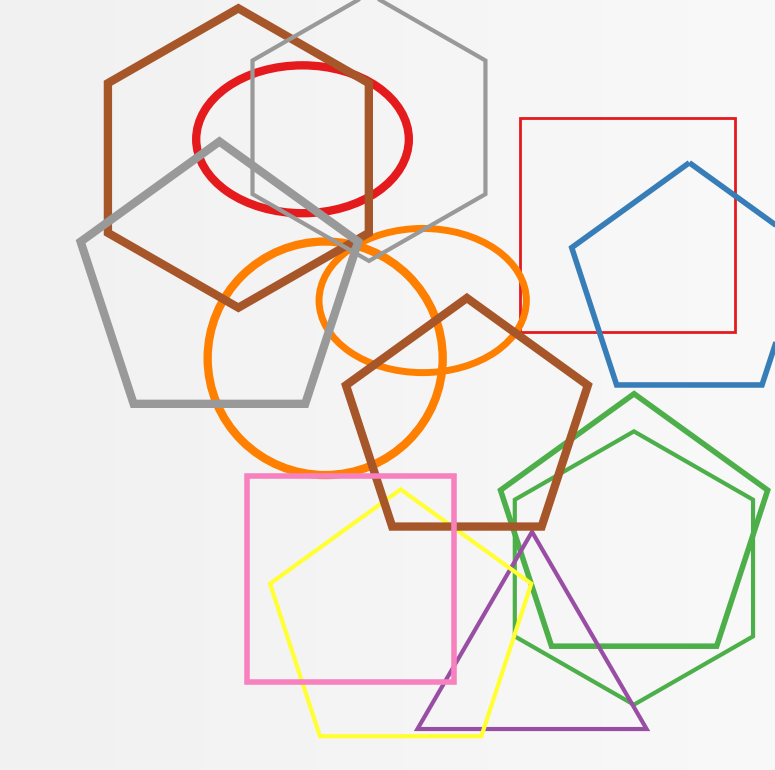[{"shape": "oval", "thickness": 3, "radius": 0.69, "center": [0.39, 0.819]}, {"shape": "square", "thickness": 1, "radius": 0.69, "center": [0.81, 0.708]}, {"shape": "pentagon", "thickness": 2, "radius": 0.8, "center": [0.889, 0.629]}, {"shape": "pentagon", "thickness": 2, "radius": 0.91, "center": [0.818, 0.307]}, {"shape": "hexagon", "thickness": 1.5, "radius": 0.89, "center": [0.818, 0.262]}, {"shape": "triangle", "thickness": 1.5, "radius": 0.85, "center": [0.686, 0.139]}, {"shape": "oval", "thickness": 2.5, "radius": 0.67, "center": [0.545, 0.61]}, {"shape": "circle", "thickness": 3, "radius": 0.76, "center": [0.42, 0.535]}, {"shape": "pentagon", "thickness": 1.5, "radius": 0.89, "center": [0.517, 0.187]}, {"shape": "pentagon", "thickness": 3, "radius": 0.82, "center": [0.602, 0.449]}, {"shape": "hexagon", "thickness": 3, "radius": 0.97, "center": [0.308, 0.795]}, {"shape": "square", "thickness": 2, "radius": 0.67, "center": [0.452, 0.248]}, {"shape": "hexagon", "thickness": 1.5, "radius": 0.87, "center": [0.476, 0.835]}, {"shape": "pentagon", "thickness": 3, "radius": 0.94, "center": [0.283, 0.628]}]